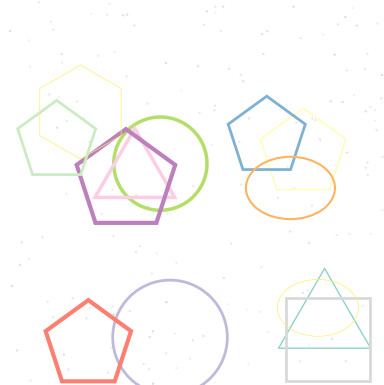[{"shape": "triangle", "thickness": 1, "radius": 0.69, "center": [0.843, 0.165]}, {"shape": "pentagon", "thickness": 1, "radius": 0.58, "center": [0.787, 0.602]}, {"shape": "circle", "thickness": 2, "radius": 0.74, "center": [0.442, 0.124]}, {"shape": "pentagon", "thickness": 3, "radius": 0.58, "center": [0.229, 0.104]}, {"shape": "pentagon", "thickness": 2, "radius": 0.53, "center": [0.693, 0.645]}, {"shape": "oval", "thickness": 1.5, "radius": 0.58, "center": [0.754, 0.512]}, {"shape": "circle", "thickness": 2.5, "radius": 0.61, "center": [0.417, 0.575]}, {"shape": "triangle", "thickness": 2.5, "radius": 0.6, "center": [0.35, 0.547]}, {"shape": "square", "thickness": 2, "radius": 0.54, "center": [0.852, 0.118]}, {"shape": "pentagon", "thickness": 3, "radius": 0.67, "center": [0.327, 0.53]}, {"shape": "pentagon", "thickness": 2, "radius": 0.53, "center": [0.147, 0.633]}, {"shape": "hexagon", "thickness": 0.5, "radius": 0.61, "center": [0.209, 0.709]}, {"shape": "oval", "thickness": 0.5, "radius": 0.53, "center": [0.826, 0.2]}]